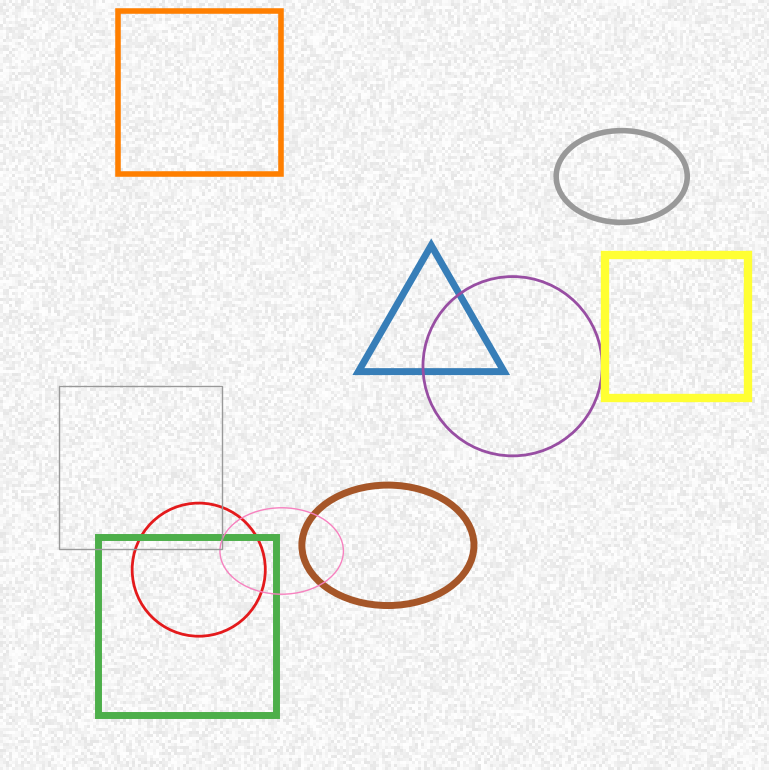[{"shape": "circle", "thickness": 1, "radius": 0.43, "center": [0.258, 0.26]}, {"shape": "triangle", "thickness": 2.5, "radius": 0.55, "center": [0.56, 0.572]}, {"shape": "square", "thickness": 2.5, "radius": 0.58, "center": [0.243, 0.187]}, {"shape": "circle", "thickness": 1, "radius": 0.58, "center": [0.666, 0.524]}, {"shape": "square", "thickness": 2, "radius": 0.53, "center": [0.26, 0.88]}, {"shape": "square", "thickness": 3, "radius": 0.46, "center": [0.878, 0.576]}, {"shape": "oval", "thickness": 2.5, "radius": 0.56, "center": [0.504, 0.292]}, {"shape": "oval", "thickness": 0.5, "radius": 0.4, "center": [0.366, 0.284]}, {"shape": "square", "thickness": 0.5, "radius": 0.53, "center": [0.182, 0.393]}, {"shape": "oval", "thickness": 2, "radius": 0.43, "center": [0.807, 0.771]}]